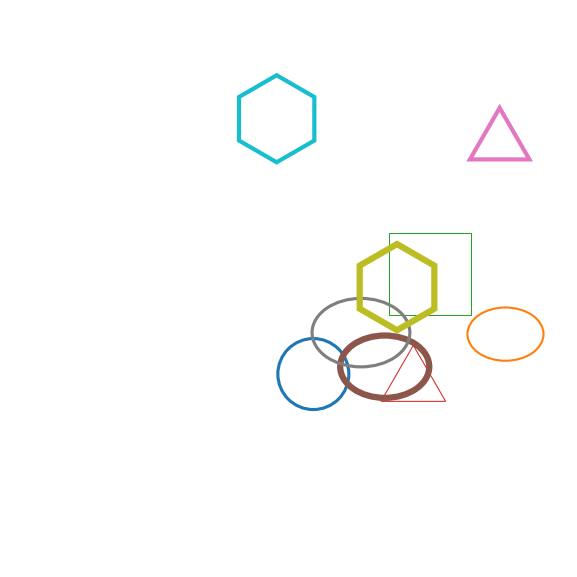[{"shape": "circle", "thickness": 1.5, "radius": 0.31, "center": [0.543, 0.351]}, {"shape": "oval", "thickness": 1, "radius": 0.33, "center": [0.875, 0.421]}, {"shape": "square", "thickness": 0.5, "radius": 0.36, "center": [0.745, 0.524]}, {"shape": "triangle", "thickness": 0.5, "radius": 0.32, "center": [0.716, 0.336]}, {"shape": "oval", "thickness": 3, "radius": 0.39, "center": [0.666, 0.364]}, {"shape": "triangle", "thickness": 2, "radius": 0.3, "center": [0.865, 0.753]}, {"shape": "oval", "thickness": 1.5, "radius": 0.42, "center": [0.625, 0.423]}, {"shape": "hexagon", "thickness": 3, "radius": 0.37, "center": [0.688, 0.502]}, {"shape": "hexagon", "thickness": 2, "radius": 0.38, "center": [0.479, 0.793]}]